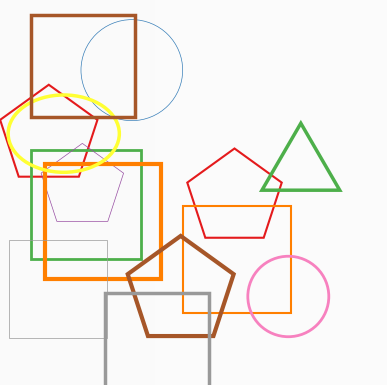[{"shape": "pentagon", "thickness": 1.5, "radius": 0.66, "center": [0.126, 0.648]}, {"shape": "pentagon", "thickness": 1.5, "radius": 0.64, "center": [0.605, 0.486]}, {"shape": "circle", "thickness": 0.5, "radius": 0.66, "center": [0.34, 0.818]}, {"shape": "square", "thickness": 2, "radius": 0.71, "center": [0.221, 0.468]}, {"shape": "triangle", "thickness": 2.5, "radius": 0.58, "center": [0.776, 0.564]}, {"shape": "pentagon", "thickness": 0.5, "radius": 0.56, "center": [0.212, 0.516]}, {"shape": "square", "thickness": 1.5, "radius": 0.7, "center": [0.612, 0.325]}, {"shape": "square", "thickness": 3, "radius": 0.75, "center": [0.266, 0.425]}, {"shape": "oval", "thickness": 2.5, "radius": 0.72, "center": [0.164, 0.653]}, {"shape": "pentagon", "thickness": 3, "radius": 0.72, "center": [0.466, 0.243]}, {"shape": "square", "thickness": 2.5, "radius": 0.67, "center": [0.214, 0.828]}, {"shape": "circle", "thickness": 2, "radius": 0.52, "center": [0.744, 0.23]}, {"shape": "square", "thickness": 0.5, "radius": 0.63, "center": [0.149, 0.249]}, {"shape": "square", "thickness": 2.5, "radius": 0.67, "center": [0.405, 0.105]}]